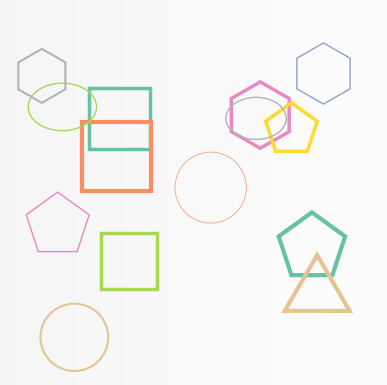[{"shape": "square", "thickness": 2.5, "radius": 0.4, "center": [0.309, 0.692]}, {"shape": "pentagon", "thickness": 3, "radius": 0.45, "center": [0.805, 0.358]}, {"shape": "circle", "thickness": 0.5, "radius": 0.46, "center": [0.544, 0.513]}, {"shape": "square", "thickness": 3, "radius": 0.45, "center": [0.301, 0.594]}, {"shape": "hexagon", "thickness": 1, "radius": 0.4, "center": [0.835, 0.809]}, {"shape": "pentagon", "thickness": 1, "radius": 0.43, "center": [0.149, 0.416]}, {"shape": "hexagon", "thickness": 2.5, "radius": 0.43, "center": [0.672, 0.701]}, {"shape": "oval", "thickness": 1, "radius": 0.44, "center": [0.161, 0.722]}, {"shape": "square", "thickness": 2.5, "radius": 0.36, "center": [0.333, 0.322]}, {"shape": "pentagon", "thickness": 2.5, "radius": 0.35, "center": [0.752, 0.663]}, {"shape": "circle", "thickness": 1.5, "radius": 0.44, "center": [0.192, 0.124]}, {"shape": "triangle", "thickness": 3, "radius": 0.48, "center": [0.818, 0.241]}, {"shape": "hexagon", "thickness": 1.5, "radius": 0.35, "center": [0.108, 0.803]}, {"shape": "oval", "thickness": 1, "radius": 0.39, "center": [0.661, 0.692]}]